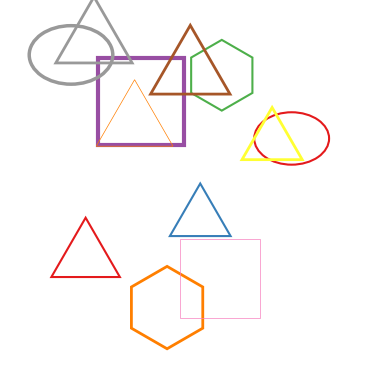[{"shape": "triangle", "thickness": 1.5, "radius": 0.51, "center": [0.222, 0.332]}, {"shape": "oval", "thickness": 1.5, "radius": 0.49, "center": [0.758, 0.64]}, {"shape": "triangle", "thickness": 1.5, "radius": 0.46, "center": [0.52, 0.432]}, {"shape": "hexagon", "thickness": 1.5, "radius": 0.46, "center": [0.576, 0.805]}, {"shape": "square", "thickness": 3, "radius": 0.56, "center": [0.365, 0.737]}, {"shape": "hexagon", "thickness": 2, "radius": 0.54, "center": [0.434, 0.201]}, {"shape": "triangle", "thickness": 0.5, "radius": 0.58, "center": [0.35, 0.678]}, {"shape": "triangle", "thickness": 2, "radius": 0.45, "center": [0.707, 0.63]}, {"shape": "triangle", "thickness": 2, "radius": 0.6, "center": [0.494, 0.815]}, {"shape": "square", "thickness": 0.5, "radius": 0.52, "center": [0.572, 0.277]}, {"shape": "oval", "thickness": 2.5, "radius": 0.54, "center": [0.184, 0.857]}, {"shape": "triangle", "thickness": 2, "radius": 0.57, "center": [0.244, 0.894]}]